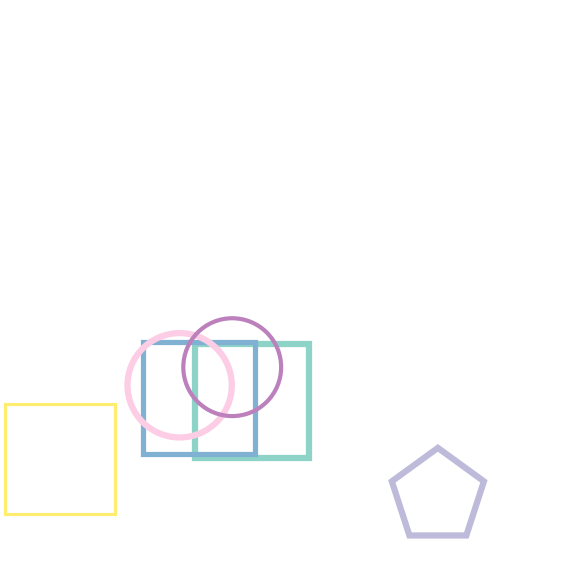[{"shape": "square", "thickness": 3, "radius": 0.49, "center": [0.437, 0.304]}, {"shape": "pentagon", "thickness": 3, "radius": 0.42, "center": [0.758, 0.14]}, {"shape": "square", "thickness": 2.5, "radius": 0.48, "center": [0.345, 0.309]}, {"shape": "circle", "thickness": 3, "radius": 0.45, "center": [0.311, 0.332]}, {"shape": "circle", "thickness": 2, "radius": 0.42, "center": [0.402, 0.363]}, {"shape": "square", "thickness": 1.5, "radius": 0.47, "center": [0.104, 0.205]}]